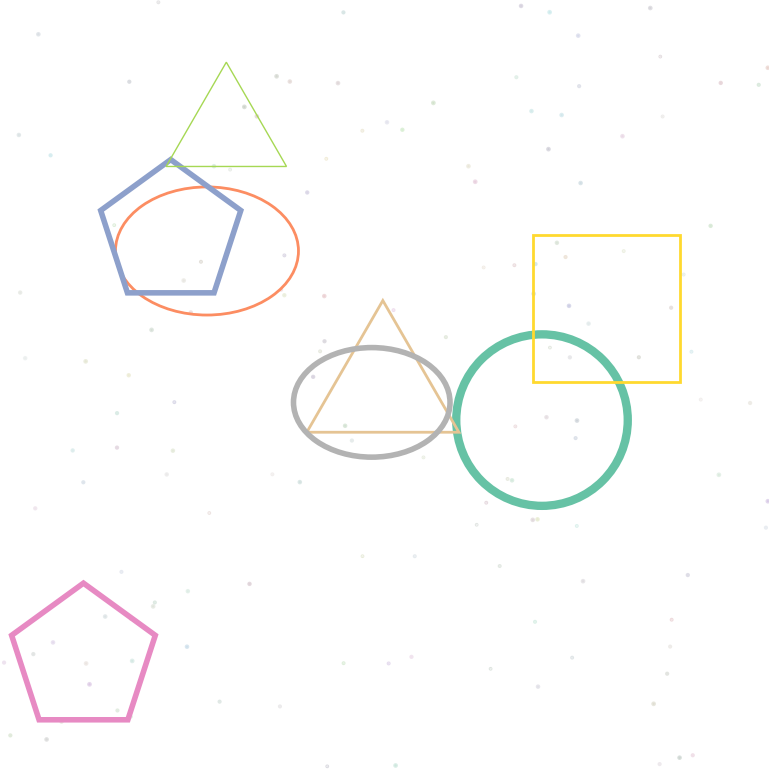[{"shape": "circle", "thickness": 3, "radius": 0.56, "center": [0.704, 0.454]}, {"shape": "oval", "thickness": 1, "radius": 0.59, "center": [0.269, 0.674]}, {"shape": "pentagon", "thickness": 2, "radius": 0.48, "center": [0.222, 0.697]}, {"shape": "pentagon", "thickness": 2, "radius": 0.49, "center": [0.108, 0.145]}, {"shape": "triangle", "thickness": 0.5, "radius": 0.45, "center": [0.294, 0.829]}, {"shape": "square", "thickness": 1, "radius": 0.48, "center": [0.788, 0.599]}, {"shape": "triangle", "thickness": 1, "radius": 0.57, "center": [0.497, 0.496]}, {"shape": "oval", "thickness": 2, "radius": 0.51, "center": [0.483, 0.477]}]